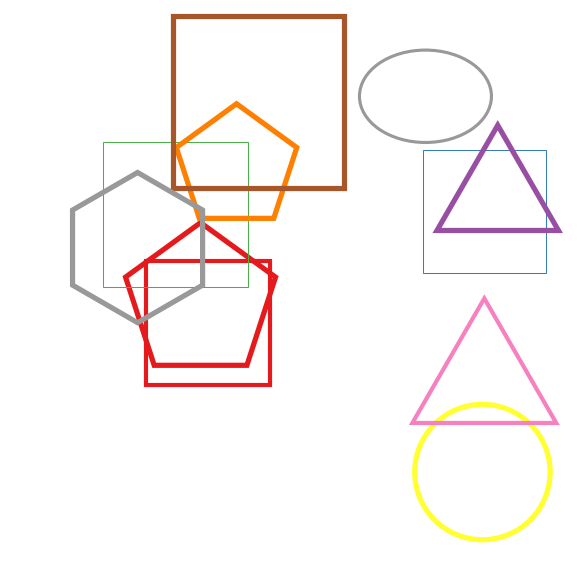[{"shape": "pentagon", "thickness": 2.5, "radius": 0.68, "center": [0.347, 0.477]}, {"shape": "square", "thickness": 2, "radius": 0.54, "center": [0.36, 0.44]}, {"shape": "square", "thickness": 0.5, "radius": 0.53, "center": [0.84, 0.633]}, {"shape": "square", "thickness": 0.5, "radius": 0.63, "center": [0.304, 0.628]}, {"shape": "triangle", "thickness": 2.5, "radius": 0.61, "center": [0.862, 0.661]}, {"shape": "pentagon", "thickness": 2.5, "radius": 0.55, "center": [0.41, 0.71]}, {"shape": "circle", "thickness": 2.5, "radius": 0.59, "center": [0.835, 0.182]}, {"shape": "square", "thickness": 2.5, "radius": 0.74, "center": [0.447, 0.823]}, {"shape": "triangle", "thickness": 2, "radius": 0.72, "center": [0.839, 0.339]}, {"shape": "oval", "thickness": 1.5, "radius": 0.57, "center": [0.737, 0.832]}, {"shape": "hexagon", "thickness": 2.5, "radius": 0.65, "center": [0.238, 0.57]}]